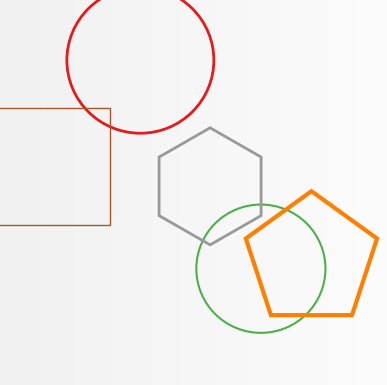[{"shape": "circle", "thickness": 2, "radius": 0.95, "center": [0.362, 0.844]}, {"shape": "circle", "thickness": 1.5, "radius": 0.83, "center": [0.673, 0.302]}, {"shape": "pentagon", "thickness": 3, "radius": 0.89, "center": [0.804, 0.325]}, {"shape": "square", "thickness": 1, "radius": 0.76, "center": [0.131, 0.567]}, {"shape": "hexagon", "thickness": 2, "radius": 0.76, "center": [0.542, 0.516]}]